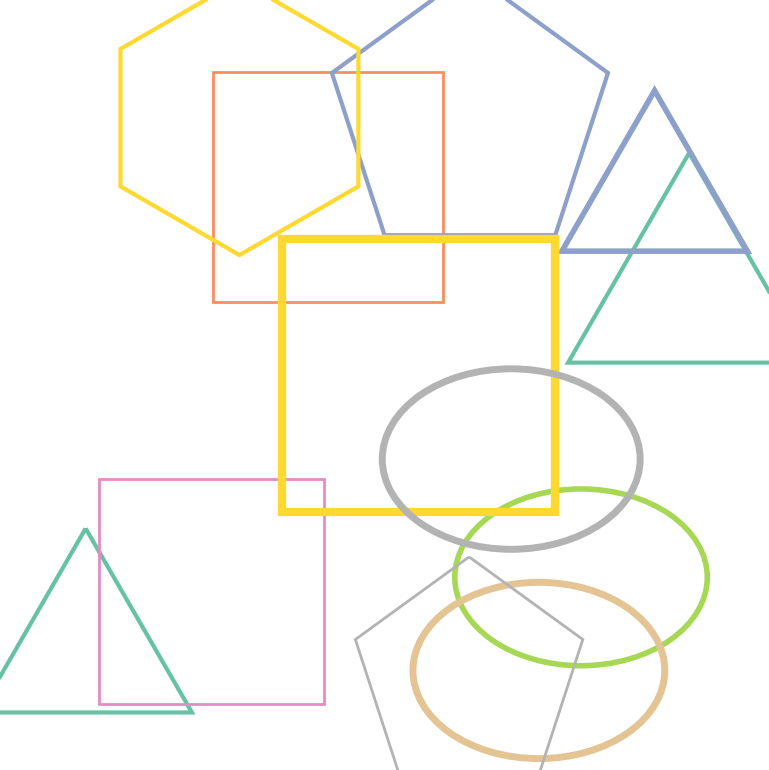[{"shape": "triangle", "thickness": 1.5, "radius": 0.91, "center": [0.895, 0.62]}, {"shape": "triangle", "thickness": 1.5, "radius": 0.8, "center": [0.111, 0.154]}, {"shape": "square", "thickness": 1, "radius": 0.75, "center": [0.426, 0.758]}, {"shape": "pentagon", "thickness": 1.5, "radius": 0.94, "center": [0.61, 0.847]}, {"shape": "triangle", "thickness": 2, "radius": 0.7, "center": [0.85, 0.743]}, {"shape": "square", "thickness": 1, "radius": 0.73, "center": [0.275, 0.232]}, {"shape": "oval", "thickness": 2, "radius": 0.82, "center": [0.755, 0.25]}, {"shape": "square", "thickness": 3, "radius": 0.89, "center": [0.543, 0.513]}, {"shape": "hexagon", "thickness": 1.5, "radius": 0.89, "center": [0.311, 0.847]}, {"shape": "oval", "thickness": 2.5, "radius": 0.82, "center": [0.7, 0.129]}, {"shape": "oval", "thickness": 2.5, "radius": 0.84, "center": [0.664, 0.404]}, {"shape": "pentagon", "thickness": 1, "radius": 0.78, "center": [0.609, 0.122]}]